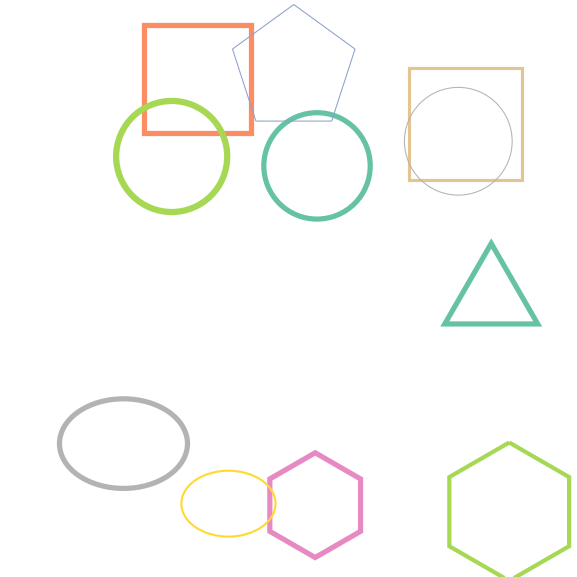[{"shape": "circle", "thickness": 2.5, "radius": 0.46, "center": [0.549, 0.712]}, {"shape": "triangle", "thickness": 2.5, "radius": 0.46, "center": [0.851, 0.485]}, {"shape": "square", "thickness": 2.5, "radius": 0.47, "center": [0.342, 0.862]}, {"shape": "pentagon", "thickness": 0.5, "radius": 0.56, "center": [0.509, 0.88]}, {"shape": "hexagon", "thickness": 2.5, "radius": 0.45, "center": [0.546, 0.124]}, {"shape": "circle", "thickness": 3, "radius": 0.48, "center": [0.297, 0.728]}, {"shape": "hexagon", "thickness": 2, "radius": 0.6, "center": [0.882, 0.113]}, {"shape": "oval", "thickness": 1, "radius": 0.41, "center": [0.396, 0.127]}, {"shape": "square", "thickness": 1.5, "radius": 0.49, "center": [0.806, 0.784]}, {"shape": "circle", "thickness": 0.5, "radius": 0.47, "center": [0.794, 0.755]}, {"shape": "oval", "thickness": 2.5, "radius": 0.55, "center": [0.214, 0.231]}]